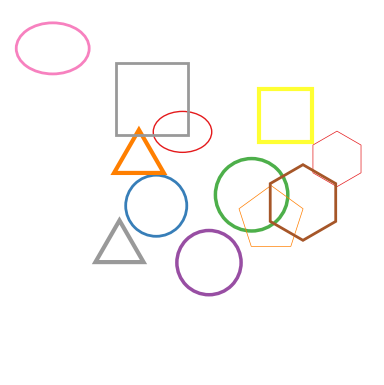[{"shape": "oval", "thickness": 1, "radius": 0.38, "center": [0.474, 0.657]}, {"shape": "hexagon", "thickness": 0.5, "radius": 0.36, "center": [0.875, 0.587]}, {"shape": "circle", "thickness": 2, "radius": 0.4, "center": [0.406, 0.466]}, {"shape": "circle", "thickness": 2.5, "radius": 0.47, "center": [0.654, 0.494]}, {"shape": "circle", "thickness": 2.5, "radius": 0.42, "center": [0.543, 0.318]}, {"shape": "pentagon", "thickness": 0.5, "radius": 0.44, "center": [0.704, 0.431]}, {"shape": "triangle", "thickness": 3, "radius": 0.37, "center": [0.361, 0.588]}, {"shape": "square", "thickness": 3, "radius": 0.34, "center": [0.742, 0.701]}, {"shape": "hexagon", "thickness": 2, "radius": 0.49, "center": [0.787, 0.474]}, {"shape": "oval", "thickness": 2, "radius": 0.47, "center": [0.137, 0.874]}, {"shape": "triangle", "thickness": 3, "radius": 0.36, "center": [0.31, 0.355]}, {"shape": "square", "thickness": 2, "radius": 0.47, "center": [0.395, 0.743]}]